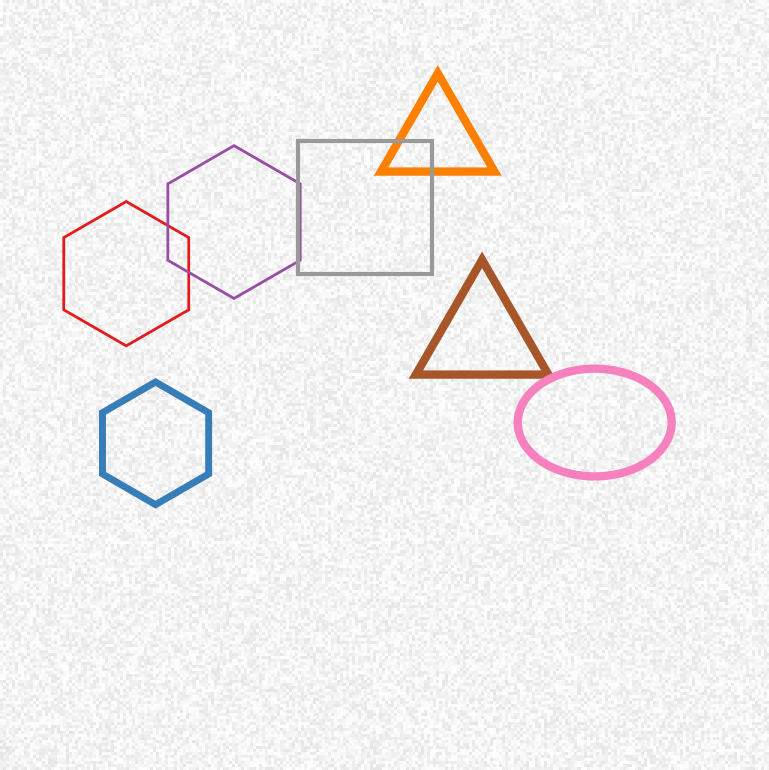[{"shape": "hexagon", "thickness": 1, "radius": 0.47, "center": [0.164, 0.645]}, {"shape": "hexagon", "thickness": 2.5, "radius": 0.4, "center": [0.202, 0.424]}, {"shape": "hexagon", "thickness": 1, "radius": 0.5, "center": [0.304, 0.712]}, {"shape": "triangle", "thickness": 3, "radius": 0.43, "center": [0.569, 0.82]}, {"shape": "triangle", "thickness": 3, "radius": 0.5, "center": [0.626, 0.563]}, {"shape": "oval", "thickness": 3, "radius": 0.5, "center": [0.772, 0.451]}, {"shape": "square", "thickness": 1.5, "radius": 0.43, "center": [0.474, 0.731]}]